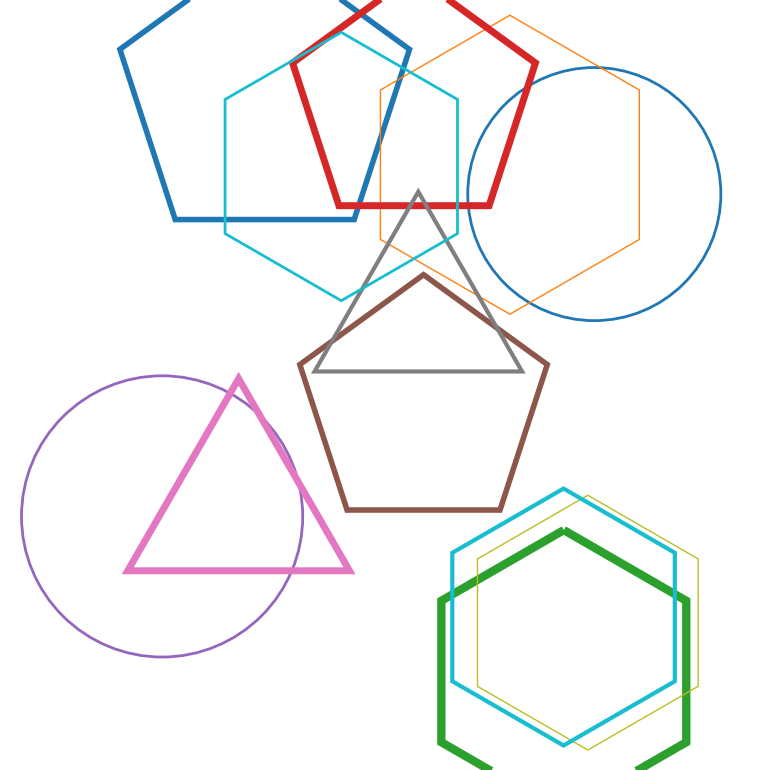[{"shape": "circle", "thickness": 1, "radius": 0.82, "center": [0.772, 0.748]}, {"shape": "pentagon", "thickness": 2, "radius": 0.99, "center": [0.344, 0.875]}, {"shape": "hexagon", "thickness": 0.5, "radius": 0.97, "center": [0.662, 0.786]}, {"shape": "hexagon", "thickness": 3, "radius": 0.92, "center": [0.732, 0.128]}, {"shape": "pentagon", "thickness": 2.5, "radius": 0.83, "center": [0.538, 0.867]}, {"shape": "circle", "thickness": 1, "radius": 0.91, "center": [0.211, 0.329]}, {"shape": "pentagon", "thickness": 2, "radius": 0.84, "center": [0.55, 0.474]}, {"shape": "triangle", "thickness": 2.5, "radius": 0.83, "center": [0.31, 0.342]}, {"shape": "triangle", "thickness": 1.5, "radius": 0.78, "center": [0.543, 0.595]}, {"shape": "hexagon", "thickness": 0.5, "radius": 0.83, "center": [0.763, 0.191]}, {"shape": "hexagon", "thickness": 1.5, "radius": 0.83, "center": [0.732, 0.199]}, {"shape": "hexagon", "thickness": 1, "radius": 0.87, "center": [0.443, 0.784]}]